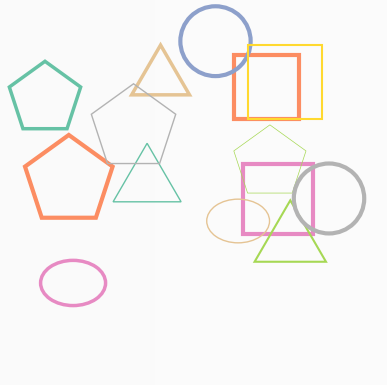[{"shape": "pentagon", "thickness": 2.5, "radius": 0.48, "center": [0.116, 0.744]}, {"shape": "triangle", "thickness": 1, "radius": 0.51, "center": [0.38, 0.526]}, {"shape": "pentagon", "thickness": 3, "radius": 0.59, "center": [0.178, 0.531]}, {"shape": "square", "thickness": 3, "radius": 0.42, "center": [0.688, 0.774]}, {"shape": "circle", "thickness": 3, "radius": 0.45, "center": [0.556, 0.893]}, {"shape": "square", "thickness": 3, "radius": 0.45, "center": [0.718, 0.483]}, {"shape": "oval", "thickness": 2.5, "radius": 0.42, "center": [0.189, 0.265]}, {"shape": "triangle", "thickness": 1.5, "radius": 0.53, "center": [0.749, 0.373]}, {"shape": "pentagon", "thickness": 0.5, "radius": 0.49, "center": [0.697, 0.578]}, {"shape": "square", "thickness": 1.5, "radius": 0.48, "center": [0.736, 0.788]}, {"shape": "triangle", "thickness": 2.5, "radius": 0.43, "center": [0.414, 0.797]}, {"shape": "oval", "thickness": 1, "radius": 0.41, "center": [0.615, 0.426]}, {"shape": "pentagon", "thickness": 1, "radius": 0.57, "center": [0.345, 0.668]}, {"shape": "circle", "thickness": 3, "radius": 0.45, "center": [0.849, 0.484]}]